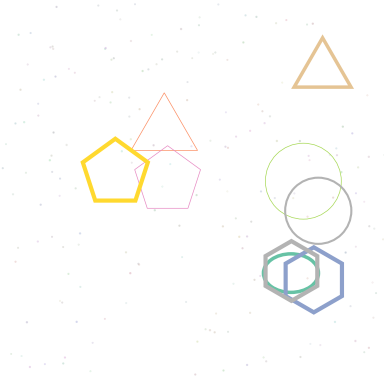[{"shape": "oval", "thickness": 2.5, "radius": 0.36, "center": [0.756, 0.291]}, {"shape": "triangle", "thickness": 0.5, "radius": 0.5, "center": [0.427, 0.659]}, {"shape": "hexagon", "thickness": 3, "radius": 0.42, "center": [0.815, 0.273]}, {"shape": "pentagon", "thickness": 0.5, "radius": 0.45, "center": [0.435, 0.532]}, {"shape": "circle", "thickness": 0.5, "radius": 0.49, "center": [0.788, 0.529]}, {"shape": "pentagon", "thickness": 3, "radius": 0.44, "center": [0.3, 0.551]}, {"shape": "triangle", "thickness": 2.5, "radius": 0.43, "center": [0.838, 0.816]}, {"shape": "hexagon", "thickness": 3, "radius": 0.39, "center": [0.757, 0.296]}, {"shape": "circle", "thickness": 1.5, "radius": 0.43, "center": [0.827, 0.453]}]